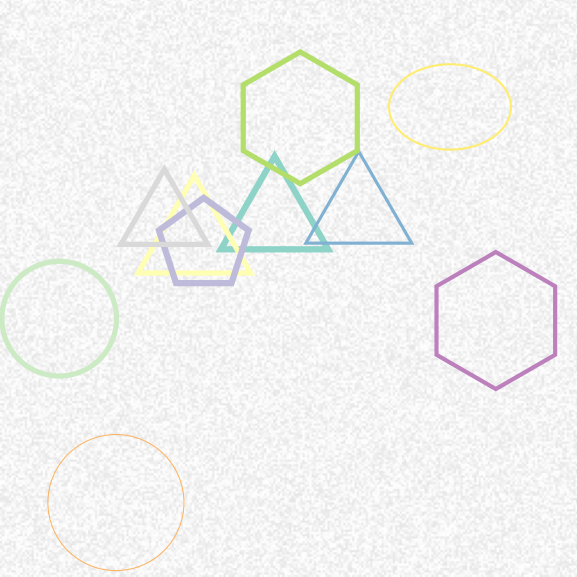[{"shape": "triangle", "thickness": 3, "radius": 0.54, "center": [0.475, 0.621]}, {"shape": "triangle", "thickness": 2.5, "radius": 0.56, "center": [0.337, 0.583]}, {"shape": "pentagon", "thickness": 3, "radius": 0.41, "center": [0.353, 0.575]}, {"shape": "triangle", "thickness": 1.5, "radius": 0.53, "center": [0.621, 0.631]}, {"shape": "circle", "thickness": 0.5, "radius": 0.59, "center": [0.201, 0.129]}, {"shape": "hexagon", "thickness": 2.5, "radius": 0.57, "center": [0.52, 0.795]}, {"shape": "triangle", "thickness": 2.5, "radius": 0.43, "center": [0.285, 0.619]}, {"shape": "hexagon", "thickness": 2, "radius": 0.59, "center": [0.859, 0.444]}, {"shape": "circle", "thickness": 2.5, "radius": 0.5, "center": [0.102, 0.447]}, {"shape": "oval", "thickness": 1, "radius": 0.53, "center": [0.779, 0.814]}]